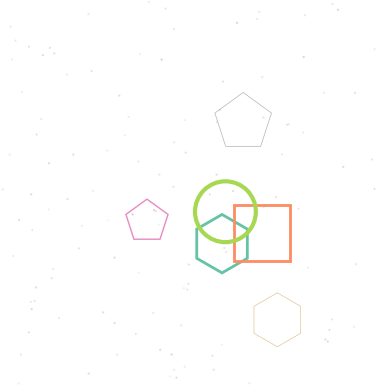[{"shape": "hexagon", "thickness": 2, "radius": 0.38, "center": [0.577, 0.367]}, {"shape": "square", "thickness": 2, "radius": 0.37, "center": [0.681, 0.395]}, {"shape": "pentagon", "thickness": 1, "radius": 0.29, "center": [0.382, 0.425]}, {"shape": "circle", "thickness": 3, "radius": 0.4, "center": [0.586, 0.45]}, {"shape": "hexagon", "thickness": 0.5, "radius": 0.35, "center": [0.72, 0.169]}, {"shape": "pentagon", "thickness": 0.5, "radius": 0.39, "center": [0.632, 0.682]}]